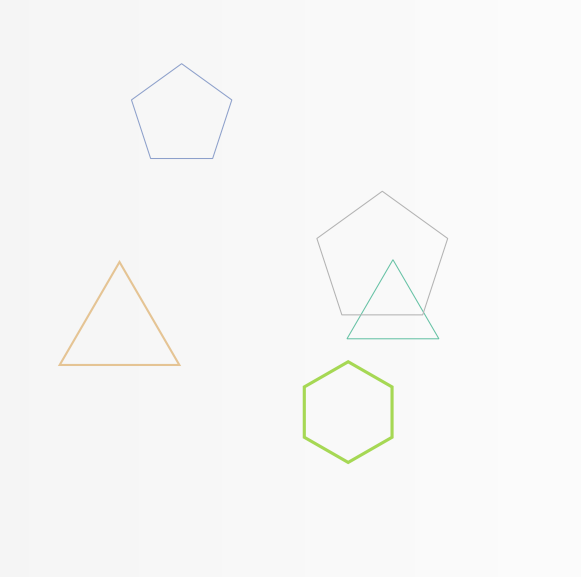[{"shape": "triangle", "thickness": 0.5, "radius": 0.46, "center": [0.676, 0.458]}, {"shape": "pentagon", "thickness": 0.5, "radius": 0.45, "center": [0.313, 0.798]}, {"shape": "hexagon", "thickness": 1.5, "radius": 0.44, "center": [0.599, 0.286]}, {"shape": "triangle", "thickness": 1, "radius": 0.59, "center": [0.206, 0.427]}, {"shape": "pentagon", "thickness": 0.5, "radius": 0.59, "center": [0.658, 0.55]}]